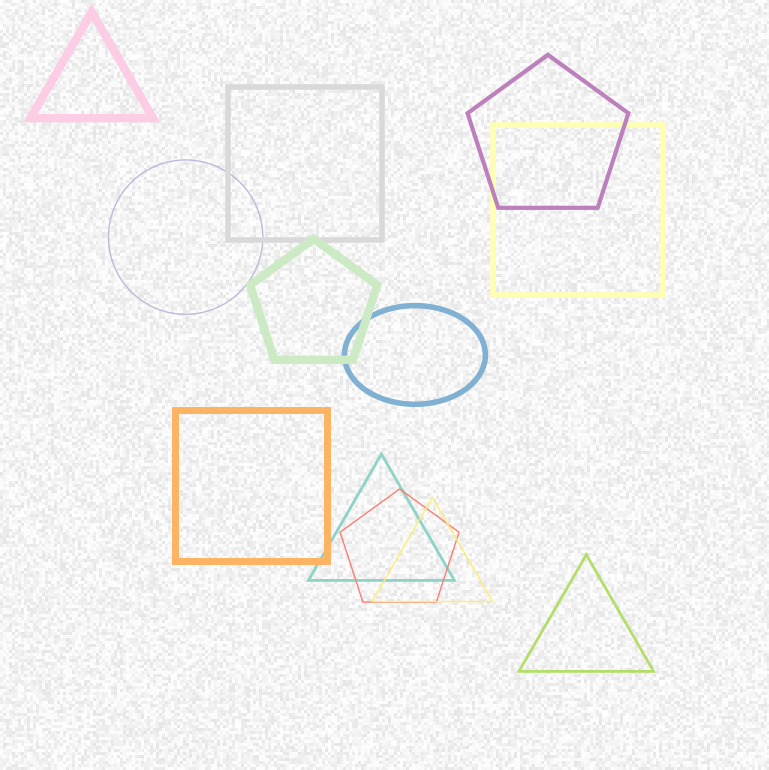[{"shape": "triangle", "thickness": 1, "radius": 0.55, "center": [0.495, 0.301]}, {"shape": "square", "thickness": 2, "radius": 0.55, "center": [0.751, 0.728]}, {"shape": "circle", "thickness": 0.5, "radius": 0.5, "center": [0.241, 0.692]}, {"shape": "pentagon", "thickness": 0.5, "radius": 0.41, "center": [0.519, 0.284]}, {"shape": "oval", "thickness": 2, "radius": 0.46, "center": [0.539, 0.539]}, {"shape": "square", "thickness": 2.5, "radius": 0.49, "center": [0.326, 0.37]}, {"shape": "triangle", "thickness": 1, "radius": 0.51, "center": [0.761, 0.179]}, {"shape": "triangle", "thickness": 3, "radius": 0.46, "center": [0.119, 0.893]}, {"shape": "square", "thickness": 2, "radius": 0.5, "center": [0.396, 0.788]}, {"shape": "pentagon", "thickness": 1.5, "radius": 0.55, "center": [0.712, 0.819]}, {"shape": "pentagon", "thickness": 3, "radius": 0.43, "center": [0.407, 0.603]}, {"shape": "triangle", "thickness": 0.5, "radius": 0.45, "center": [0.561, 0.264]}]